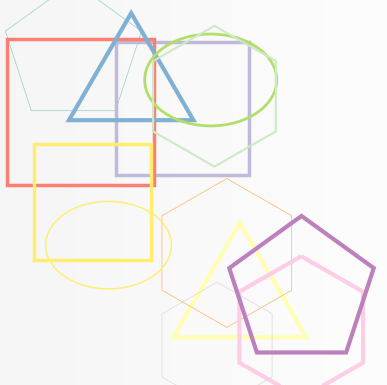[{"shape": "pentagon", "thickness": 0.5, "radius": 0.92, "center": [0.19, 0.862]}, {"shape": "triangle", "thickness": 3, "radius": 0.99, "center": [0.619, 0.223]}, {"shape": "square", "thickness": 2.5, "radius": 0.86, "center": [0.472, 0.718]}, {"shape": "square", "thickness": 2.5, "radius": 0.95, "center": [0.207, 0.708]}, {"shape": "triangle", "thickness": 3, "radius": 0.93, "center": [0.339, 0.781]}, {"shape": "hexagon", "thickness": 0.5, "radius": 0.97, "center": [0.585, 0.343]}, {"shape": "oval", "thickness": 2, "radius": 0.85, "center": [0.544, 0.792]}, {"shape": "hexagon", "thickness": 3, "radius": 0.92, "center": [0.777, 0.15]}, {"shape": "hexagon", "thickness": 0.5, "radius": 0.82, "center": [0.56, 0.103]}, {"shape": "pentagon", "thickness": 3, "radius": 0.98, "center": [0.778, 0.243]}, {"shape": "hexagon", "thickness": 1.5, "radius": 0.91, "center": [0.553, 0.75]}, {"shape": "oval", "thickness": 1, "radius": 0.81, "center": [0.28, 0.363]}, {"shape": "square", "thickness": 2.5, "radius": 0.75, "center": [0.239, 0.475]}]